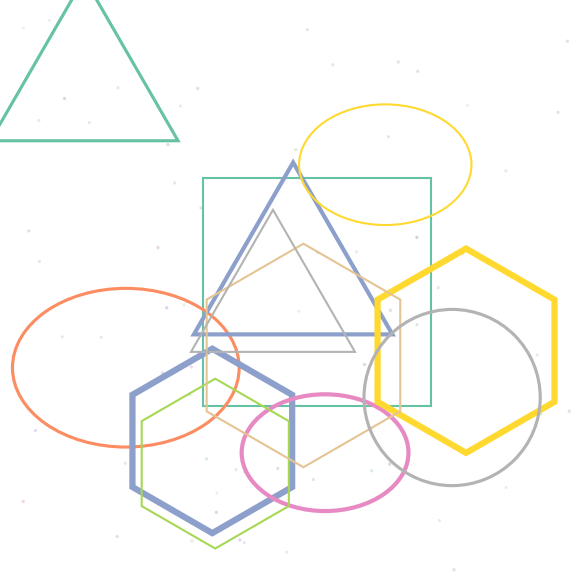[{"shape": "triangle", "thickness": 1.5, "radius": 0.94, "center": [0.146, 0.849]}, {"shape": "square", "thickness": 1, "radius": 0.99, "center": [0.548, 0.493]}, {"shape": "oval", "thickness": 1.5, "radius": 0.98, "center": [0.218, 0.362]}, {"shape": "hexagon", "thickness": 3, "radius": 0.8, "center": [0.368, 0.236]}, {"shape": "triangle", "thickness": 2, "radius": 0.99, "center": [0.508, 0.519]}, {"shape": "oval", "thickness": 2, "radius": 0.72, "center": [0.563, 0.215]}, {"shape": "hexagon", "thickness": 1, "radius": 0.74, "center": [0.373, 0.196]}, {"shape": "hexagon", "thickness": 3, "radius": 0.88, "center": [0.807, 0.392]}, {"shape": "oval", "thickness": 1, "radius": 0.75, "center": [0.667, 0.714]}, {"shape": "hexagon", "thickness": 1, "radius": 0.97, "center": [0.525, 0.384]}, {"shape": "circle", "thickness": 1.5, "radius": 0.76, "center": [0.783, 0.311]}, {"shape": "triangle", "thickness": 1, "radius": 0.82, "center": [0.473, 0.472]}]